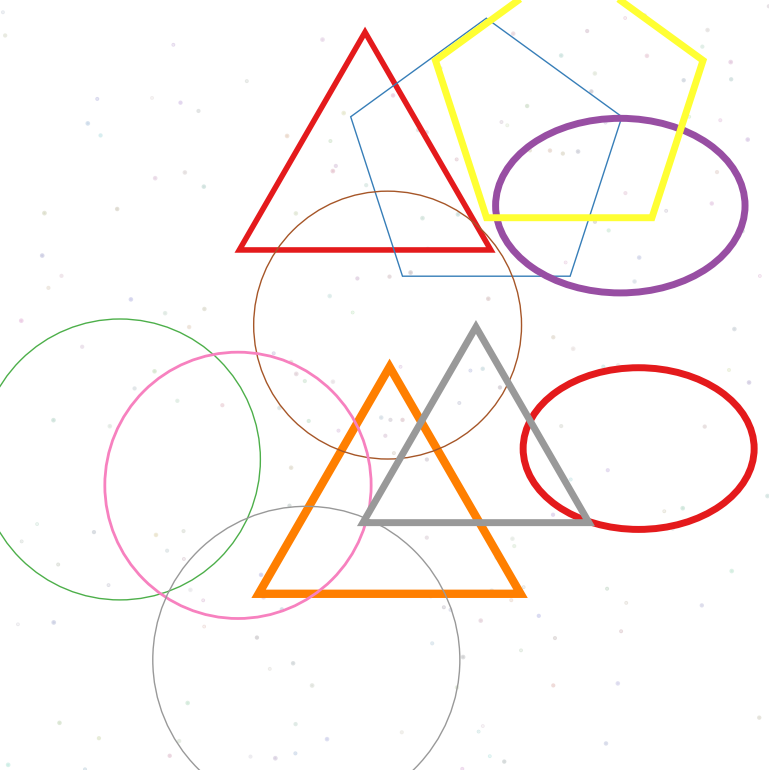[{"shape": "oval", "thickness": 2.5, "radius": 0.75, "center": [0.829, 0.417]}, {"shape": "triangle", "thickness": 2, "radius": 0.94, "center": [0.474, 0.77]}, {"shape": "pentagon", "thickness": 0.5, "radius": 0.93, "center": [0.632, 0.791]}, {"shape": "circle", "thickness": 0.5, "radius": 0.91, "center": [0.156, 0.403]}, {"shape": "oval", "thickness": 2.5, "radius": 0.81, "center": [0.806, 0.733]}, {"shape": "triangle", "thickness": 3, "radius": 0.98, "center": [0.506, 0.327]}, {"shape": "pentagon", "thickness": 2.5, "radius": 0.91, "center": [0.739, 0.865]}, {"shape": "circle", "thickness": 0.5, "radius": 0.87, "center": [0.503, 0.578]}, {"shape": "circle", "thickness": 1, "radius": 0.86, "center": [0.309, 0.37]}, {"shape": "triangle", "thickness": 2.5, "radius": 0.85, "center": [0.618, 0.406]}, {"shape": "circle", "thickness": 0.5, "radius": 1.0, "center": [0.398, 0.143]}]